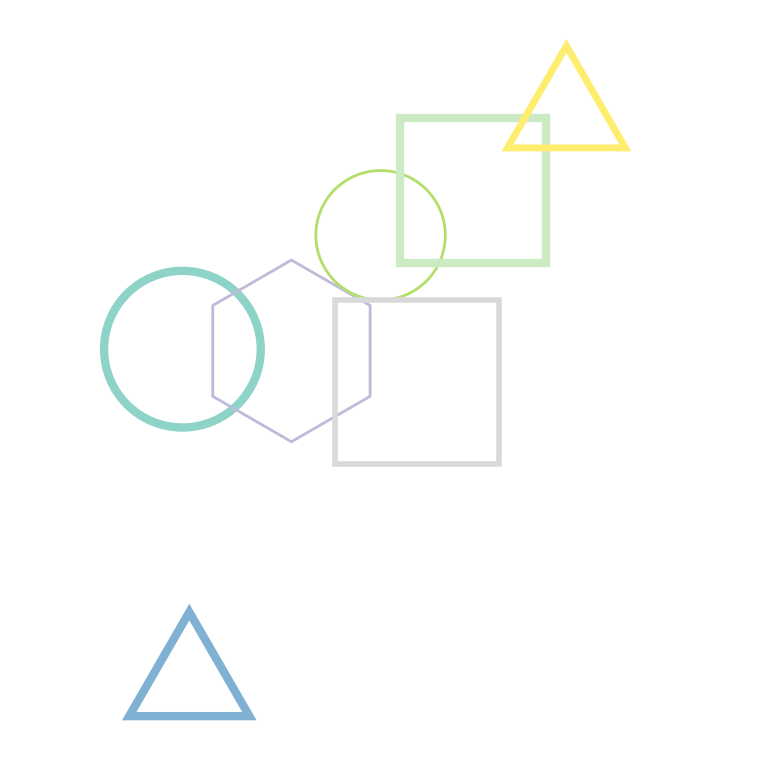[{"shape": "circle", "thickness": 3, "radius": 0.51, "center": [0.237, 0.547]}, {"shape": "hexagon", "thickness": 1, "radius": 0.59, "center": [0.378, 0.544]}, {"shape": "triangle", "thickness": 3, "radius": 0.45, "center": [0.246, 0.115]}, {"shape": "circle", "thickness": 1, "radius": 0.42, "center": [0.494, 0.694]}, {"shape": "square", "thickness": 2, "radius": 0.53, "center": [0.542, 0.504]}, {"shape": "square", "thickness": 3, "radius": 0.47, "center": [0.614, 0.753]}, {"shape": "triangle", "thickness": 2.5, "radius": 0.44, "center": [0.736, 0.852]}]